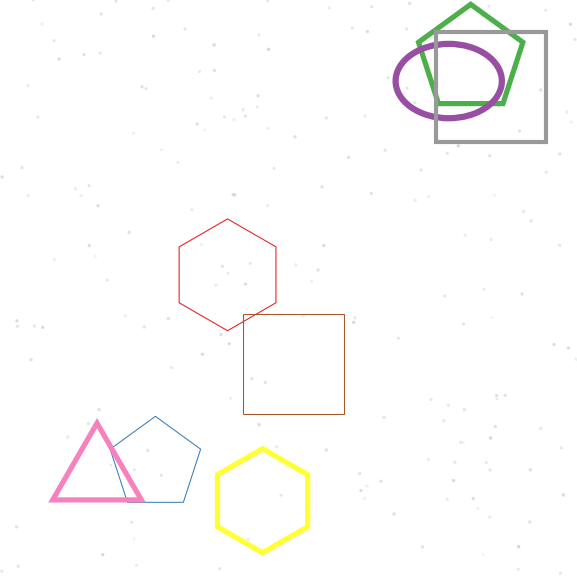[{"shape": "hexagon", "thickness": 0.5, "radius": 0.48, "center": [0.394, 0.523]}, {"shape": "pentagon", "thickness": 0.5, "radius": 0.41, "center": [0.269, 0.196]}, {"shape": "pentagon", "thickness": 2.5, "radius": 0.47, "center": [0.815, 0.897]}, {"shape": "oval", "thickness": 3, "radius": 0.46, "center": [0.777, 0.859]}, {"shape": "hexagon", "thickness": 2.5, "radius": 0.45, "center": [0.455, 0.132]}, {"shape": "square", "thickness": 0.5, "radius": 0.44, "center": [0.508, 0.369]}, {"shape": "triangle", "thickness": 2.5, "radius": 0.44, "center": [0.168, 0.178]}, {"shape": "square", "thickness": 2, "radius": 0.47, "center": [0.85, 0.849]}]